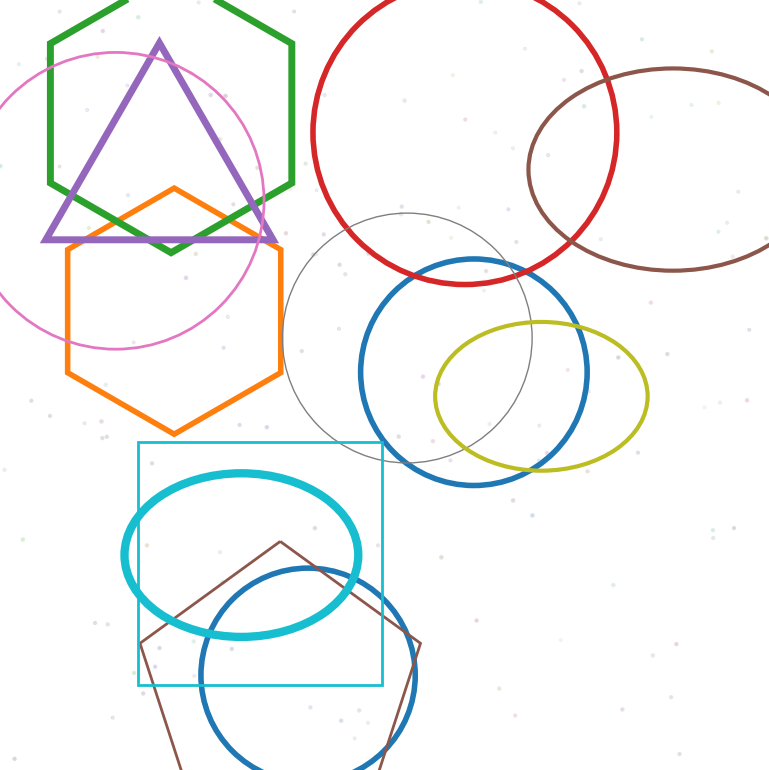[{"shape": "circle", "thickness": 2, "radius": 0.74, "center": [0.615, 0.517]}, {"shape": "circle", "thickness": 2, "radius": 0.7, "center": [0.4, 0.123]}, {"shape": "hexagon", "thickness": 2, "radius": 0.8, "center": [0.226, 0.596]}, {"shape": "hexagon", "thickness": 2.5, "radius": 0.91, "center": [0.222, 0.853]}, {"shape": "circle", "thickness": 2, "radius": 0.99, "center": [0.604, 0.828]}, {"shape": "triangle", "thickness": 2.5, "radius": 0.85, "center": [0.207, 0.774]}, {"shape": "pentagon", "thickness": 1, "radius": 0.96, "center": [0.364, 0.105]}, {"shape": "oval", "thickness": 1.5, "radius": 0.94, "center": [0.874, 0.78]}, {"shape": "circle", "thickness": 1, "radius": 0.96, "center": [0.15, 0.739]}, {"shape": "circle", "thickness": 0.5, "radius": 0.81, "center": [0.529, 0.561]}, {"shape": "oval", "thickness": 1.5, "radius": 0.69, "center": [0.703, 0.485]}, {"shape": "oval", "thickness": 3, "radius": 0.76, "center": [0.313, 0.279]}, {"shape": "square", "thickness": 1, "radius": 0.79, "center": [0.338, 0.268]}]